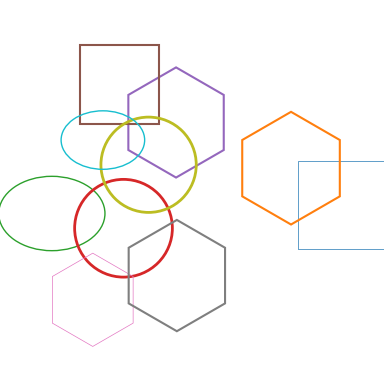[{"shape": "square", "thickness": 0.5, "radius": 0.58, "center": [0.889, 0.468]}, {"shape": "hexagon", "thickness": 1.5, "radius": 0.73, "center": [0.756, 0.563]}, {"shape": "oval", "thickness": 1, "radius": 0.69, "center": [0.135, 0.445]}, {"shape": "circle", "thickness": 2, "radius": 0.63, "center": [0.321, 0.407]}, {"shape": "hexagon", "thickness": 1.5, "radius": 0.72, "center": [0.457, 0.682]}, {"shape": "square", "thickness": 1.5, "radius": 0.52, "center": [0.311, 0.78]}, {"shape": "hexagon", "thickness": 0.5, "radius": 0.61, "center": [0.241, 0.221]}, {"shape": "hexagon", "thickness": 1.5, "radius": 0.72, "center": [0.459, 0.284]}, {"shape": "circle", "thickness": 2, "radius": 0.62, "center": [0.386, 0.572]}, {"shape": "oval", "thickness": 1, "radius": 0.54, "center": [0.267, 0.636]}]